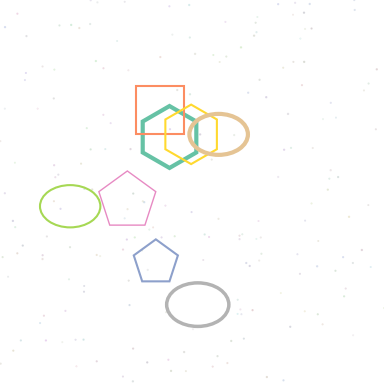[{"shape": "hexagon", "thickness": 3, "radius": 0.4, "center": [0.44, 0.644]}, {"shape": "square", "thickness": 1.5, "radius": 0.31, "center": [0.416, 0.714]}, {"shape": "pentagon", "thickness": 1.5, "radius": 0.3, "center": [0.405, 0.318]}, {"shape": "pentagon", "thickness": 1, "radius": 0.39, "center": [0.331, 0.478]}, {"shape": "oval", "thickness": 1.5, "radius": 0.39, "center": [0.182, 0.464]}, {"shape": "hexagon", "thickness": 1.5, "radius": 0.39, "center": [0.496, 0.651]}, {"shape": "oval", "thickness": 3, "radius": 0.38, "center": [0.568, 0.651]}, {"shape": "oval", "thickness": 2.5, "radius": 0.4, "center": [0.514, 0.209]}]